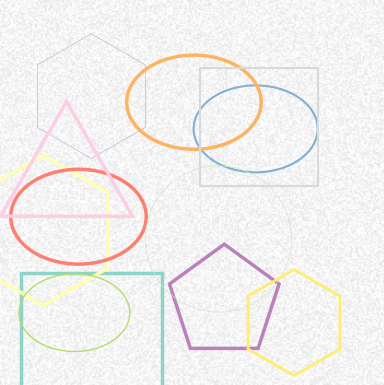[{"shape": "square", "thickness": 2.5, "radius": 0.92, "center": [0.238, 0.107]}, {"shape": "hexagon", "thickness": 2.5, "radius": 0.98, "center": [0.112, 0.402]}, {"shape": "hexagon", "thickness": 0.5, "radius": 0.81, "center": [0.237, 0.75]}, {"shape": "oval", "thickness": 2.5, "radius": 0.88, "center": [0.204, 0.437]}, {"shape": "oval", "thickness": 1.5, "radius": 0.81, "center": [0.664, 0.665]}, {"shape": "oval", "thickness": 2.5, "radius": 0.87, "center": [0.504, 0.735]}, {"shape": "oval", "thickness": 1, "radius": 0.72, "center": [0.193, 0.188]}, {"shape": "triangle", "thickness": 2.5, "radius": 0.99, "center": [0.173, 0.537]}, {"shape": "square", "thickness": 1.5, "radius": 0.77, "center": [0.672, 0.67]}, {"shape": "pentagon", "thickness": 2.5, "radius": 0.75, "center": [0.583, 0.216]}, {"shape": "circle", "thickness": 0.5, "radius": 0.95, "center": [0.567, 0.379]}, {"shape": "hexagon", "thickness": 2, "radius": 0.69, "center": [0.764, 0.162]}]